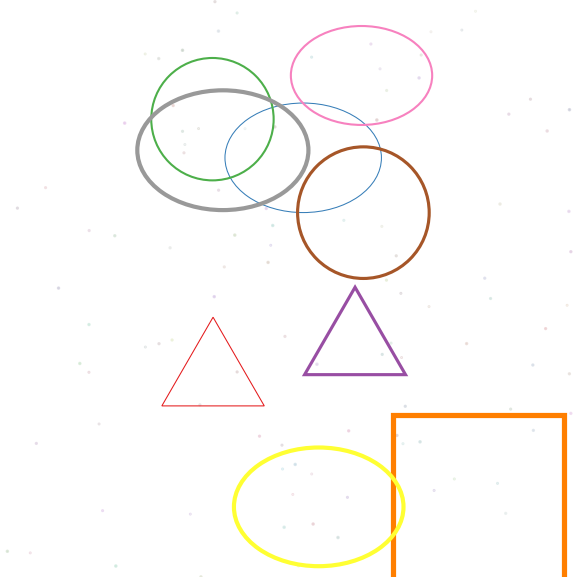[{"shape": "triangle", "thickness": 0.5, "radius": 0.51, "center": [0.369, 0.347]}, {"shape": "oval", "thickness": 0.5, "radius": 0.68, "center": [0.525, 0.726]}, {"shape": "circle", "thickness": 1, "radius": 0.53, "center": [0.368, 0.793]}, {"shape": "triangle", "thickness": 1.5, "radius": 0.5, "center": [0.615, 0.401]}, {"shape": "square", "thickness": 2.5, "radius": 0.74, "center": [0.828, 0.132]}, {"shape": "oval", "thickness": 2, "radius": 0.73, "center": [0.552, 0.121]}, {"shape": "circle", "thickness": 1.5, "radius": 0.57, "center": [0.629, 0.631]}, {"shape": "oval", "thickness": 1, "radius": 0.61, "center": [0.626, 0.868]}, {"shape": "oval", "thickness": 2, "radius": 0.74, "center": [0.386, 0.739]}]